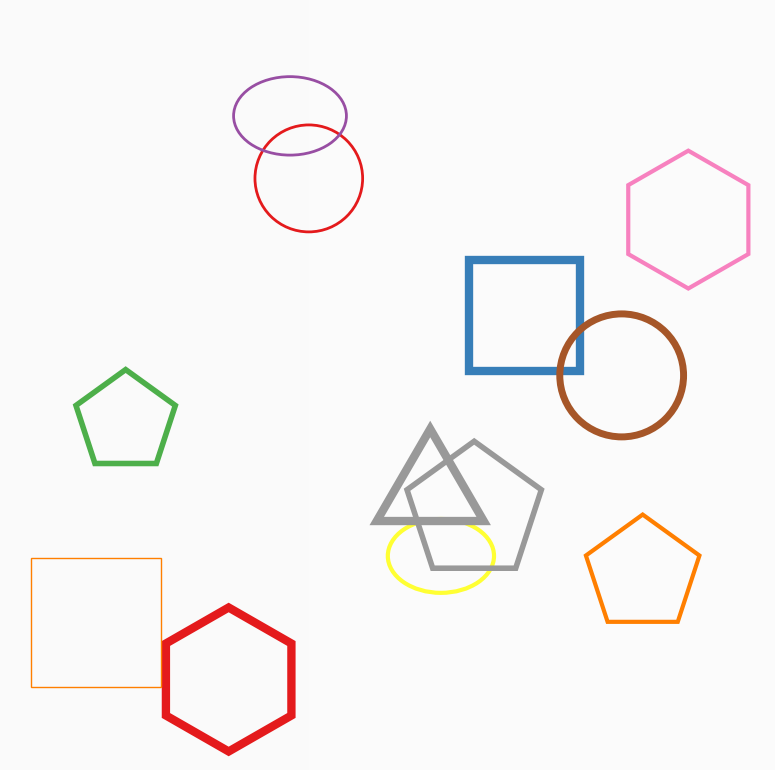[{"shape": "circle", "thickness": 1, "radius": 0.35, "center": [0.398, 0.768]}, {"shape": "hexagon", "thickness": 3, "radius": 0.47, "center": [0.295, 0.118]}, {"shape": "square", "thickness": 3, "radius": 0.36, "center": [0.677, 0.59]}, {"shape": "pentagon", "thickness": 2, "radius": 0.34, "center": [0.162, 0.453]}, {"shape": "oval", "thickness": 1, "radius": 0.36, "center": [0.374, 0.85]}, {"shape": "pentagon", "thickness": 1.5, "radius": 0.39, "center": [0.829, 0.255]}, {"shape": "square", "thickness": 0.5, "radius": 0.42, "center": [0.124, 0.191]}, {"shape": "oval", "thickness": 1.5, "radius": 0.34, "center": [0.569, 0.278]}, {"shape": "circle", "thickness": 2.5, "radius": 0.4, "center": [0.802, 0.512]}, {"shape": "hexagon", "thickness": 1.5, "radius": 0.45, "center": [0.888, 0.715]}, {"shape": "pentagon", "thickness": 2, "radius": 0.46, "center": [0.612, 0.336]}, {"shape": "triangle", "thickness": 3, "radius": 0.4, "center": [0.555, 0.363]}]